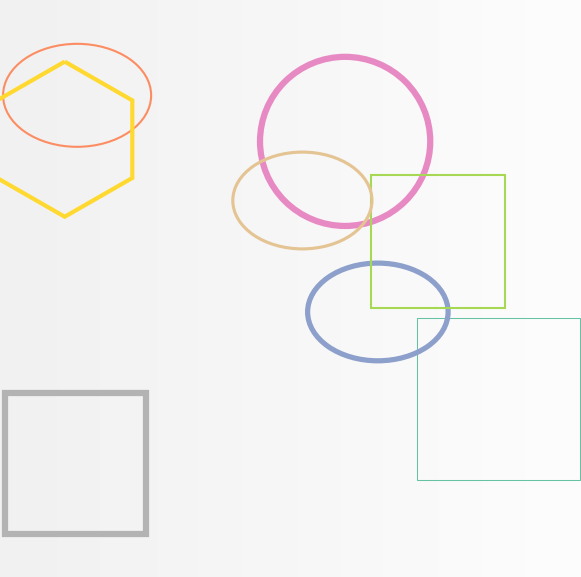[{"shape": "square", "thickness": 0.5, "radius": 0.7, "center": [0.858, 0.308]}, {"shape": "oval", "thickness": 1, "radius": 0.64, "center": [0.133, 0.834]}, {"shape": "oval", "thickness": 2.5, "radius": 0.6, "center": [0.65, 0.459]}, {"shape": "circle", "thickness": 3, "radius": 0.73, "center": [0.594, 0.754]}, {"shape": "square", "thickness": 1, "radius": 0.58, "center": [0.753, 0.581]}, {"shape": "hexagon", "thickness": 2, "radius": 0.67, "center": [0.111, 0.758]}, {"shape": "oval", "thickness": 1.5, "radius": 0.6, "center": [0.52, 0.652]}, {"shape": "square", "thickness": 3, "radius": 0.61, "center": [0.13, 0.197]}]